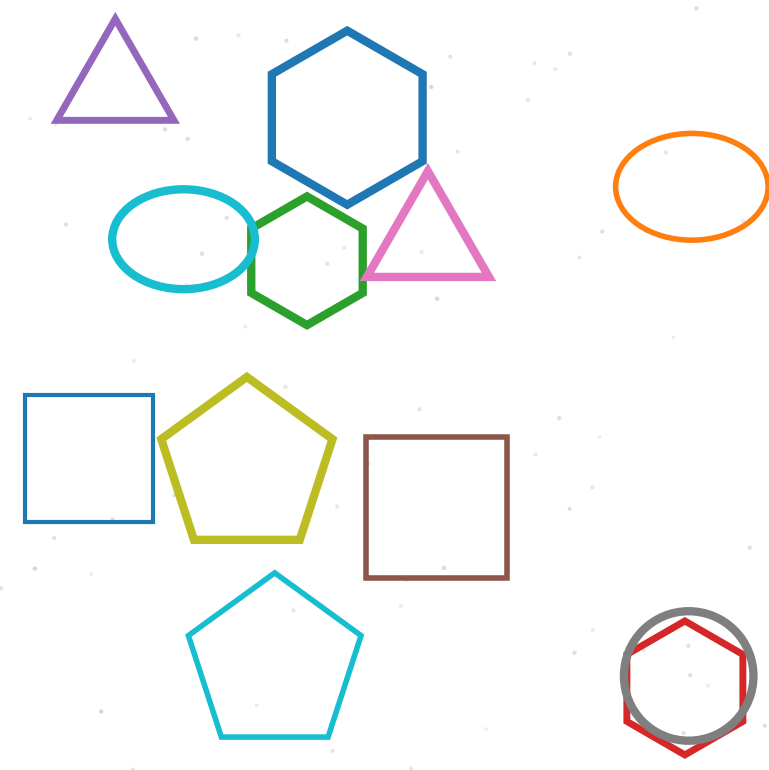[{"shape": "square", "thickness": 1.5, "radius": 0.41, "center": [0.115, 0.404]}, {"shape": "hexagon", "thickness": 3, "radius": 0.57, "center": [0.451, 0.847]}, {"shape": "oval", "thickness": 2, "radius": 0.5, "center": [0.899, 0.757]}, {"shape": "hexagon", "thickness": 3, "radius": 0.42, "center": [0.399, 0.661]}, {"shape": "hexagon", "thickness": 2.5, "radius": 0.43, "center": [0.889, 0.107]}, {"shape": "triangle", "thickness": 2.5, "radius": 0.44, "center": [0.15, 0.888]}, {"shape": "square", "thickness": 2, "radius": 0.46, "center": [0.567, 0.341]}, {"shape": "triangle", "thickness": 3, "radius": 0.46, "center": [0.556, 0.686]}, {"shape": "circle", "thickness": 3, "radius": 0.42, "center": [0.894, 0.122]}, {"shape": "pentagon", "thickness": 3, "radius": 0.58, "center": [0.321, 0.394]}, {"shape": "oval", "thickness": 3, "radius": 0.46, "center": [0.238, 0.689]}, {"shape": "pentagon", "thickness": 2, "radius": 0.59, "center": [0.357, 0.138]}]